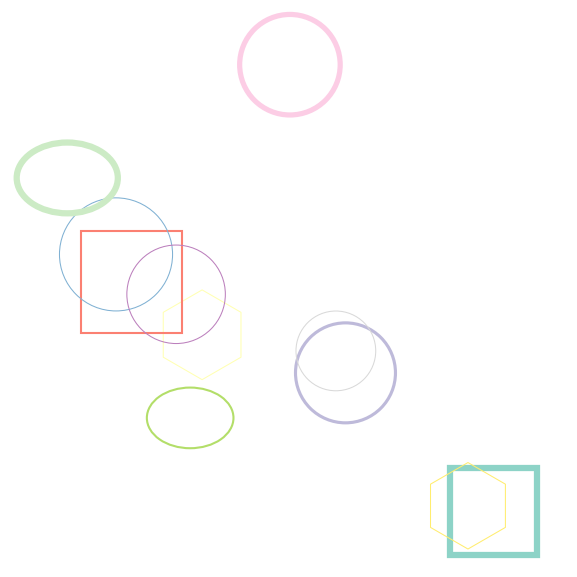[{"shape": "square", "thickness": 3, "radius": 0.37, "center": [0.854, 0.114]}, {"shape": "hexagon", "thickness": 0.5, "radius": 0.39, "center": [0.35, 0.419]}, {"shape": "circle", "thickness": 1.5, "radius": 0.43, "center": [0.598, 0.354]}, {"shape": "square", "thickness": 1, "radius": 0.44, "center": [0.228, 0.511]}, {"shape": "circle", "thickness": 0.5, "radius": 0.49, "center": [0.201, 0.559]}, {"shape": "oval", "thickness": 1, "radius": 0.38, "center": [0.329, 0.276]}, {"shape": "circle", "thickness": 2.5, "radius": 0.44, "center": [0.502, 0.887]}, {"shape": "circle", "thickness": 0.5, "radius": 0.35, "center": [0.582, 0.392]}, {"shape": "circle", "thickness": 0.5, "radius": 0.43, "center": [0.305, 0.49]}, {"shape": "oval", "thickness": 3, "radius": 0.44, "center": [0.116, 0.691]}, {"shape": "hexagon", "thickness": 0.5, "radius": 0.37, "center": [0.81, 0.123]}]